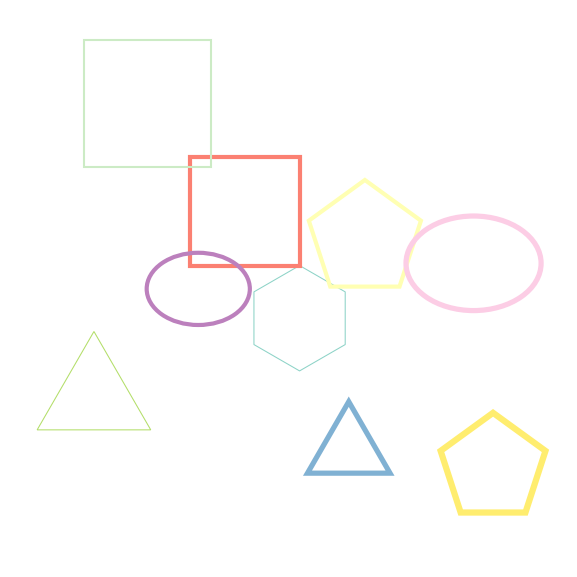[{"shape": "hexagon", "thickness": 0.5, "radius": 0.46, "center": [0.519, 0.448]}, {"shape": "pentagon", "thickness": 2, "radius": 0.51, "center": [0.632, 0.585]}, {"shape": "square", "thickness": 2, "radius": 0.47, "center": [0.424, 0.633]}, {"shape": "triangle", "thickness": 2.5, "radius": 0.41, "center": [0.604, 0.221]}, {"shape": "triangle", "thickness": 0.5, "radius": 0.57, "center": [0.163, 0.312]}, {"shape": "oval", "thickness": 2.5, "radius": 0.58, "center": [0.82, 0.543]}, {"shape": "oval", "thickness": 2, "radius": 0.45, "center": [0.343, 0.499]}, {"shape": "square", "thickness": 1, "radius": 0.55, "center": [0.256, 0.82]}, {"shape": "pentagon", "thickness": 3, "radius": 0.48, "center": [0.854, 0.189]}]